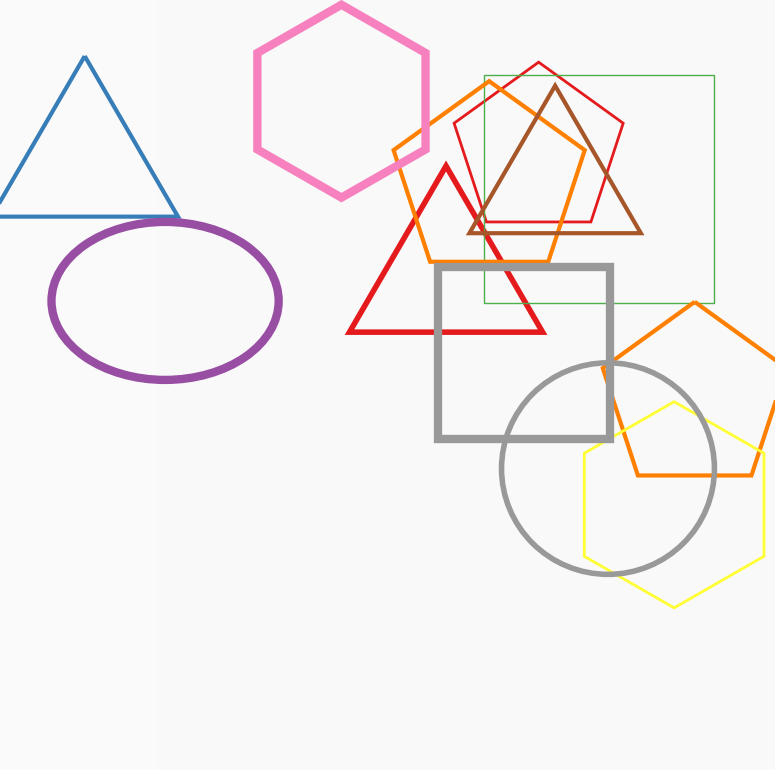[{"shape": "triangle", "thickness": 2, "radius": 0.72, "center": [0.576, 0.641]}, {"shape": "pentagon", "thickness": 1, "radius": 0.57, "center": [0.695, 0.805]}, {"shape": "triangle", "thickness": 1.5, "radius": 0.7, "center": [0.109, 0.788]}, {"shape": "square", "thickness": 0.5, "radius": 0.74, "center": [0.772, 0.755]}, {"shape": "oval", "thickness": 3, "radius": 0.73, "center": [0.213, 0.609]}, {"shape": "pentagon", "thickness": 1.5, "radius": 0.65, "center": [0.631, 0.765]}, {"shape": "pentagon", "thickness": 1.5, "radius": 0.62, "center": [0.896, 0.483]}, {"shape": "hexagon", "thickness": 1, "radius": 0.67, "center": [0.87, 0.344]}, {"shape": "triangle", "thickness": 1.5, "radius": 0.64, "center": [0.716, 0.761]}, {"shape": "hexagon", "thickness": 3, "radius": 0.63, "center": [0.441, 0.869]}, {"shape": "circle", "thickness": 2, "radius": 0.69, "center": [0.784, 0.391]}, {"shape": "square", "thickness": 3, "radius": 0.56, "center": [0.676, 0.542]}]